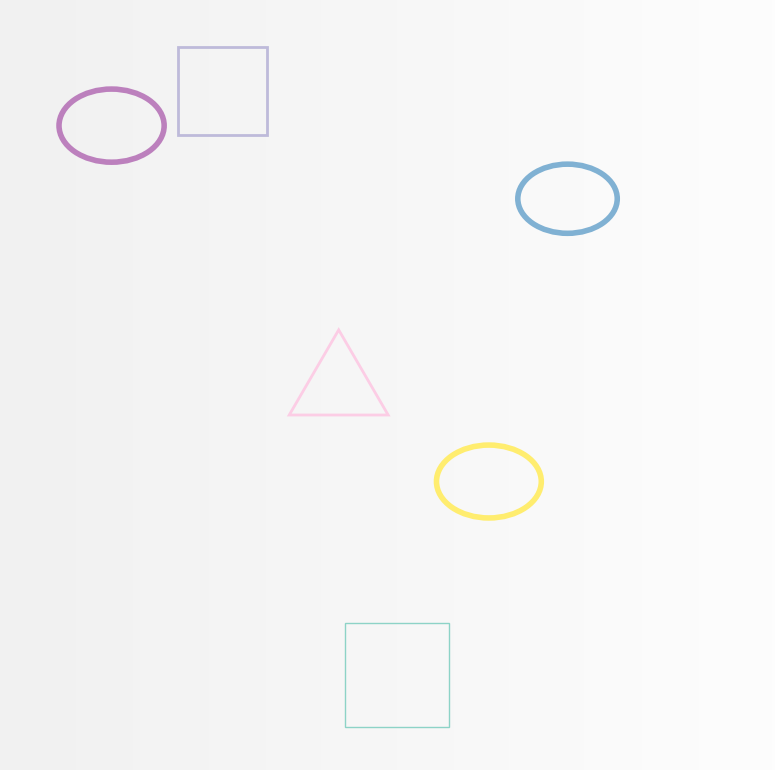[{"shape": "square", "thickness": 0.5, "radius": 0.34, "center": [0.512, 0.123]}, {"shape": "square", "thickness": 1, "radius": 0.29, "center": [0.288, 0.882]}, {"shape": "oval", "thickness": 2, "radius": 0.32, "center": [0.732, 0.742]}, {"shape": "triangle", "thickness": 1, "radius": 0.37, "center": [0.437, 0.498]}, {"shape": "oval", "thickness": 2, "radius": 0.34, "center": [0.144, 0.837]}, {"shape": "oval", "thickness": 2, "radius": 0.34, "center": [0.631, 0.375]}]